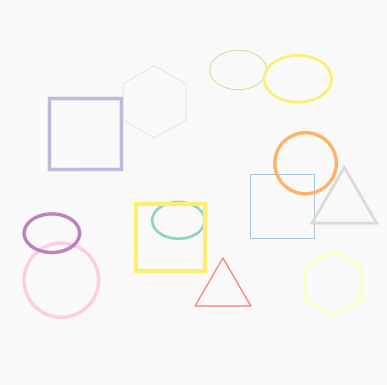[{"shape": "oval", "thickness": 2, "radius": 0.34, "center": [0.461, 0.428]}, {"shape": "hexagon", "thickness": 1.5, "radius": 0.42, "center": [0.86, 0.264]}, {"shape": "square", "thickness": 2.5, "radius": 0.46, "center": [0.22, 0.654]}, {"shape": "triangle", "thickness": 1, "radius": 0.42, "center": [0.575, 0.247]}, {"shape": "square", "thickness": 0.5, "radius": 0.41, "center": [0.727, 0.464]}, {"shape": "circle", "thickness": 2.5, "radius": 0.4, "center": [0.789, 0.576]}, {"shape": "oval", "thickness": 0.5, "radius": 0.37, "center": [0.615, 0.818]}, {"shape": "circle", "thickness": 2.5, "radius": 0.48, "center": [0.158, 0.272]}, {"shape": "triangle", "thickness": 2, "radius": 0.48, "center": [0.888, 0.469]}, {"shape": "oval", "thickness": 2.5, "radius": 0.36, "center": [0.134, 0.394]}, {"shape": "hexagon", "thickness": 0.5, "radius": 0.47, "center": [0.399, 0.735]}, {"shape": "square", "thickness": 3, "radius": 0.44, "center": [0.44, 0.383]}, {"shape": "oval", "thickness": 2, "radius": 0.43, "center": [0.769, 0.795]}]